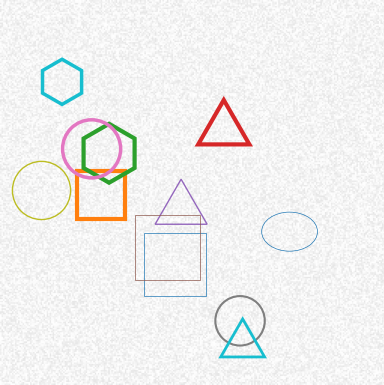[{"shape": "oval", "thickness": 0.5, "radius": 0.36, "center": [0.752, 0.398]}, {"shape": "square", "thickness": 0.5, "radius": 0.41, "center": [0.455, 0.314]}, {"shape": "square", "thickness": 3, "radius": 0.31, "center": [0.263, 0.494]}, {"shape": "hexagon", "thickness": 3, "radius": 0.38, "center": [0.283, 0.602]}, {"shape": "triangle", "thickness": 3, "radius": 0.38, "center": [0.581, 0.663]}, {"shape": "triangle", "thickness": 1, "radius": 0.39, "center": [0.47, 0.457]}, {"shape": "square", "thickness": 0.5, "radius": 0.43, "center": [0.436, 0.357]}, {"shape": "circle", "thickness": 2.5, "radius": 0.38, "center": [0.238, 0.613]}, {"shape": "circle", "thickness": 1.5, "radius": 0.32, "center": [0.624, 0.167]}, {"shape": "circle", "thickness": 1, "radius": 0.38, "center": [0.108, 0.505]}, {"shape": "hexagon", "thickness": 2.5, "radius": 0.29, "center": [0.161, 0.787]}, {"shape": "triangle", "thickness": 2, "radius": 0.33, "center": [0.63, 0.106]}]